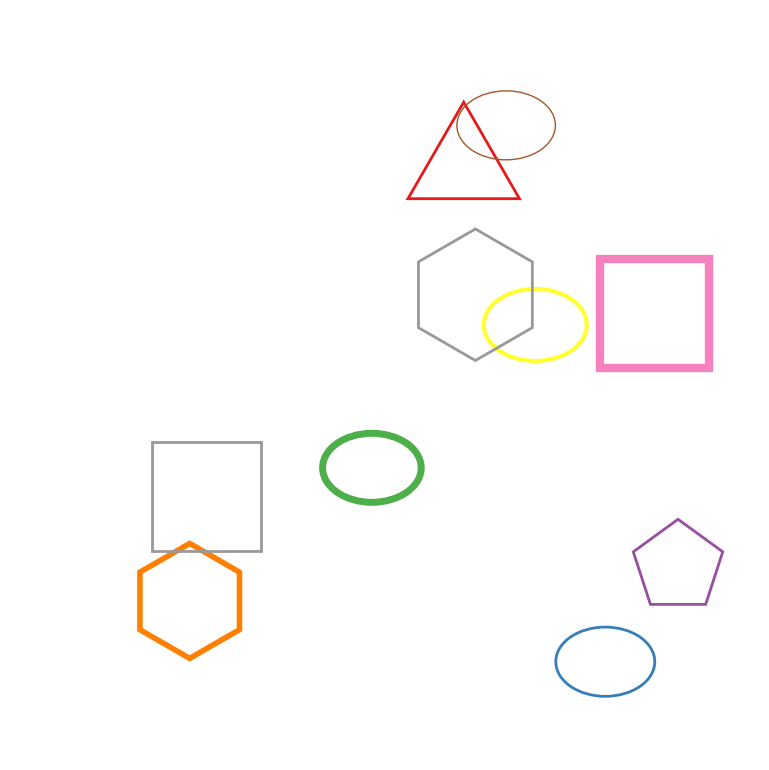[{"shape": "triangle", "thickness": 1, "radius": 0.42, "center": [0.602, 0.784]}, {"shape": "oval", "thickness": 1, "radius": 0.32, "center": [0.786, 0.141]}, {"shape": "oval", "thickness": 2.5, "radius": 0.32, "center": [0.483, 0.392]}, {"shape": "pentagon", "thickness": 1, "radius": 0.31, "center": [0.881, 0.265]}, {"shape": "hexagon", "thickness": 2, "radius": 0.37, "center": [0.246, 0.22]}, {"shape": "oval", "thickness": 1.5, "radius": 0.33, "center": [0.695, 0.578]}, {"shape": "oval", "thickness": 0.5, "radius": 0.32, "center": [0.657, 0.837]}, {"shape": "square", "thickness": 3, "radius": 0.35, "center": [0.85, 0.593]}, {"shape": "square", "thickness": 1, "radius": 0.35, "center": [0.268, 0.355]}, {"shape": "hexagon", "thickness": 1, "radius": 0.43, "center": [0.617, 0.617]}]